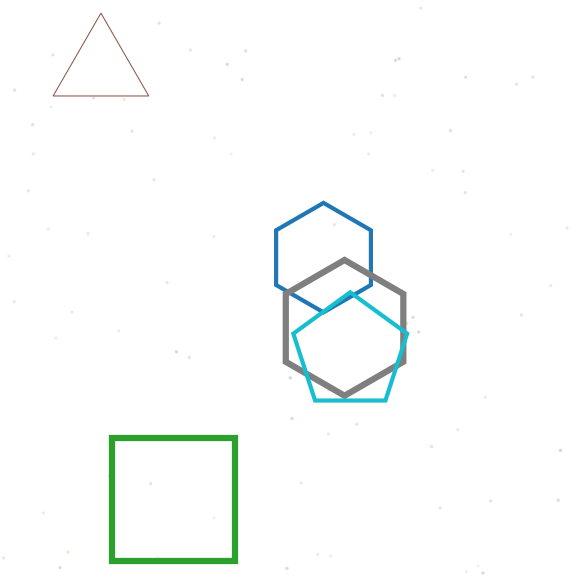[{"shape": "hexagon", "thickness": 2, "radius": 0.47, "center": [0.56, 0.553]}, {"shape": "square", "thickness": 3, "radius": 0.53, "center": [0.301, 0.135]}, {"shape": "triangle", "thickness": 0.5, "radius": 0.48, "center": [0.175, 0.881]}, {"shape": "hexagon", "thickness": 3, "radius": 0.59, "center": [0.597, 0.431]}, {"shape": "pentagon", "thickness": 2, "radius": 0.52, "center": [0.606, 0.389]}]